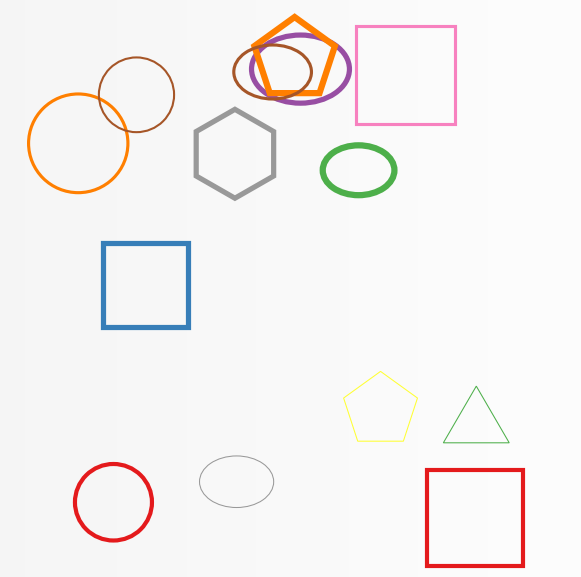[{"shape": "circle", "thickness": 2, "radius": 0.33, "center": [0.195, 0.129]}, {"shape": "square", "thickness": 2, "radius": 0.41, "center": [0.817, 0.102]}, {"shape": "square", "thickness": 2.5, "radius": 0.37, "center": [0.25, 0.506]}, {"shape": "oval", "thickness": 3, "radius": 0.31, "center": [0.617, 0.704]}, {"shape": "triangle", "thickness": 0.5, "radius": 0.33, "center": [0.819, 0.265]}, {"shape": "oval", "thickness": 2.5, "radius": 0.42, "center": [0.517, 0.879]}, {"shape": "circle", "thickness": 1.5, "radius": 0.43, "center": [0.135, 0.751]}, {"shape": "pentagon", "thickness": 3, "radius": 0.36, "center": [0.507, 0.897]}, {"shape": "pentagon", "thickness": 0.5, "radius": 0.33, "center": [0.655, 0.289]}, {"shape": "circle", "thickness": 1, "radius": 0.32, "center": [0.235, 0.835]}, {"shape": "oval", "thickness": 1.5, "radius": 0.33, "center": [0.469, 0.874]}, {"shape": "square", "thickness": 1.5, "radius": 0.42, "center": [0.698, 0.869]}, {"shape": "oval", "thickness": 0.5, "radius": 0.32, "center": [0.407, 0.165]}, {"shape": "hexagon", "thickness": 2.5, "radius": 0.38, "center": [0.404, 0.733]}]